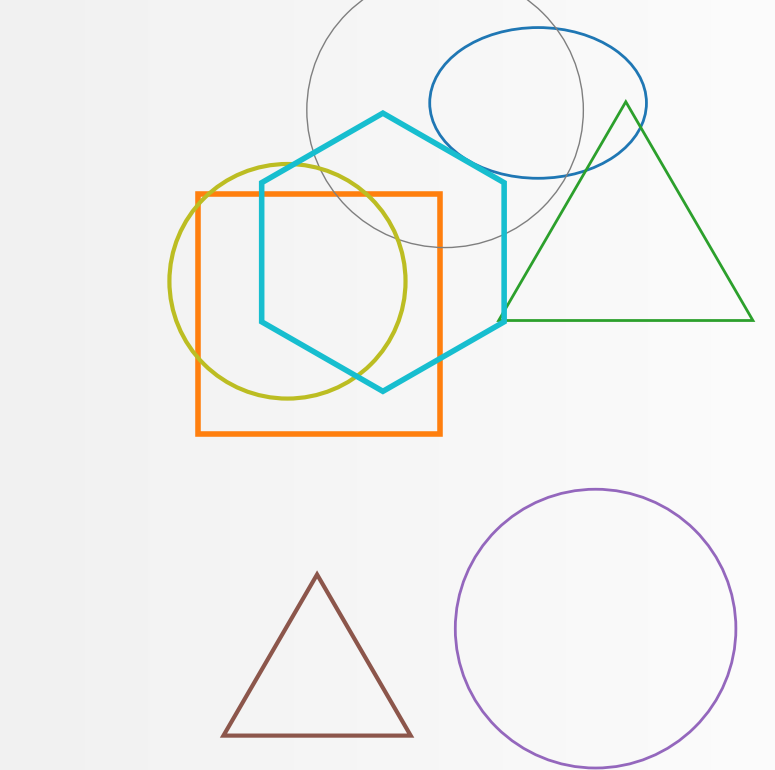[{"shape": "oval", "thickness": 1, "radius": 0.7, "center": [0.694, 0.866]}, {"shape": "square", "thickness": 2, "radius": 0.78, "center": [0.411, 0.592]}, {"shape": "triangle", "thickness": 1, "radius": 0.95, "center": [0.807, 0.678]}, {"shape": "circle", "thickness": 1, "radius": 0.91, "center": [0.768, 0.184]}, {"shape": "triangle", "thickness": 1.5, "radius": 0.7, "center": [0.409, 0.114]}, {"shape": "circle", "thickness": 0.5, "radius": 0.89, "center": [0.574, 0.857]}, {"shape": "circle", "thickness": 1.5, "radius": 0.76, "center": [0.371, 0.635]}, {"shape": "hexagon", "thickness": 2, "radius": 0.9, "center": [0.494, 0.672]}]